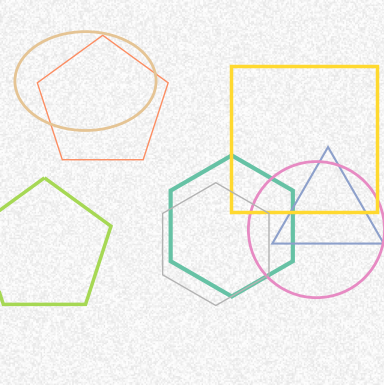[{"shape": "hexagon", "thickness": 3, "radius": 0.92, "center": [0.602, 0.413]}, {"shape": "pentagon", "thickness": 1, "radius": 0.89, "center": [0.267, 0.73]}, {"shape": "triangle", "thickness": 1.5, "radius": 0.84, "center": [0.852, 0.451]}, {"shape": "circle", "thickness": 2, "radius": 0.88, "center": [0.822, 0.404]}, {"shape": "pentagon", "thickness": 2.5, "radius": 0.91, "center": [0.115, 0.356]}, {"shape": "square", "thickness": 2.5, "radius": 0.95, "center": [0.79, 0.639]}, {"shape": "oval", "thickness": 2, "radius": 0.92, "center": [0.222, 0.789]}, {"shape": "hexagon", "thickness": 1, "radius": 0.8, "center": [0.561, 0.366]}]